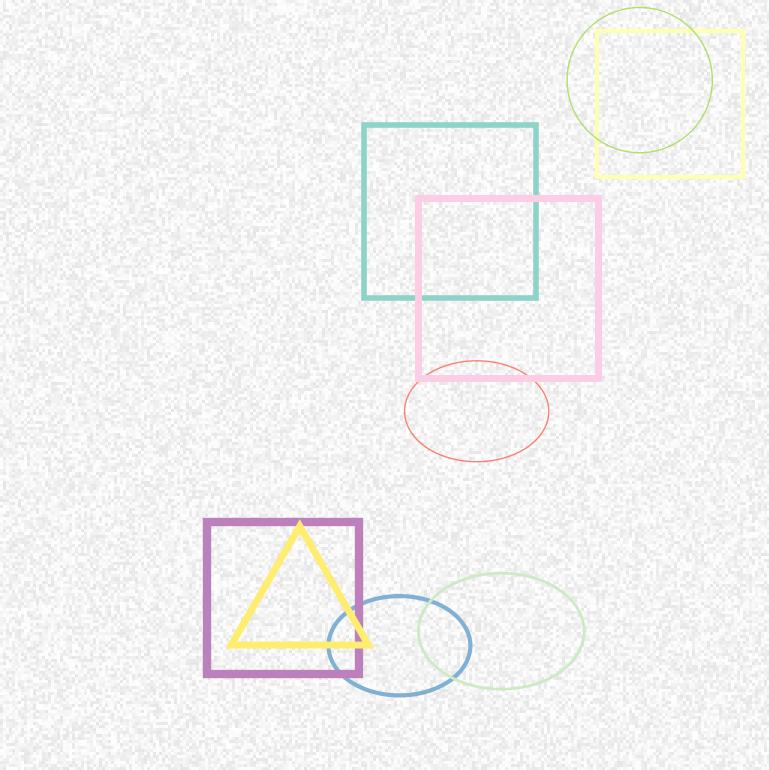[{"shape": "square", "thickness": 2, "radius": 0.56, "center": [0.584, 0.725]}, {"shape": "square", "thickness": 1.5, "radius": 0.48, "center": [0.87, 0.865]}, {"shape": "oval", "thickness": 0.5, "radius": 0.47, "center": [0.619, 0.466]}, {"shape": "oval", "thickness": 1.5, "radius": 0.46, "center": [0.519, 0.161]}, {"shape": "circle", "thickness": 0.5, "radius": 0.47, "center": [0.831, 0.896]}, {"shape": "square", "thickness": 2.5, "radius": 0.59, "center": [0.66, 0.626]}, {"shape": "square", "thickness": 3, "radius": 0.49, "center": [0.367, 0.224]}, {"shape": "oval", "thickness": 1, "radius": 0.54, "center": [0.651, 0.18]}, {"shape": "triangle", "thickness": 2.5, "radius": 0.51, "center": [0.389, 0.214]}]